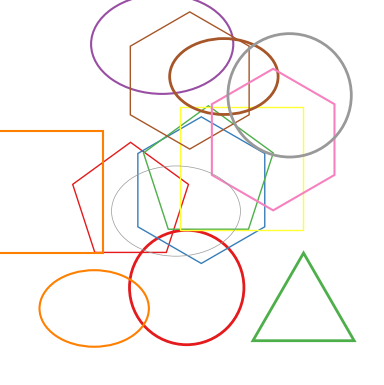[{"shape": "pentagon", "thickness": 1, "radius": 0.79, "center": [0.339, 0.472]}, {"shape": "circle", "thickness": 2, "radius": 0.74, "center": [0.485, 0.253]}, {"shape": "hexagon", "thickness": 1, "radius": 0.95, "center": [0.523, 0.506]}, {"shape": "pentagon", "thickness": 1, "radius": 0.89, "center": [0.541, 0.548]}, {"shape": "triangle", "thickness": 2, "radius": 0.76, "center": [0.788, 0.191]}, {"shape": "oval", "thickness": 1.5, "radius": 0.92, "center": [0.421, 0.885]}, {"shape": "square", "thickness": 1.5, "radius": 0.79, "center": [0.11, 0.501]}, {"shape": "oval", "thickness": 1.5, "radius": 0.71, "center": [0.245, 0.199]}, {"shape": "square", "thickness": 1, "radius": 0.8, "center": [0.628, 0.561]}, {"shape": "oval", "thickness": 2, "radius": 0.7, "center": [0.581, 0.801]}, {"shape": "hexagon", "thickness": 1, "radius": 0.89, "center": [0.493, 0.791]}, {"shape": "hexagon", "thickness": 1.5, "radius": 0.92, "center": [0.71, 0.637]}, {"shape": "circle", "thickness": 2, "radius": 0.8, "center": [0.752, 0.752]}, {"shape": "oval", "thickness": 0.5, "radius": 0.84, "center": [0.457, 0.452]}]